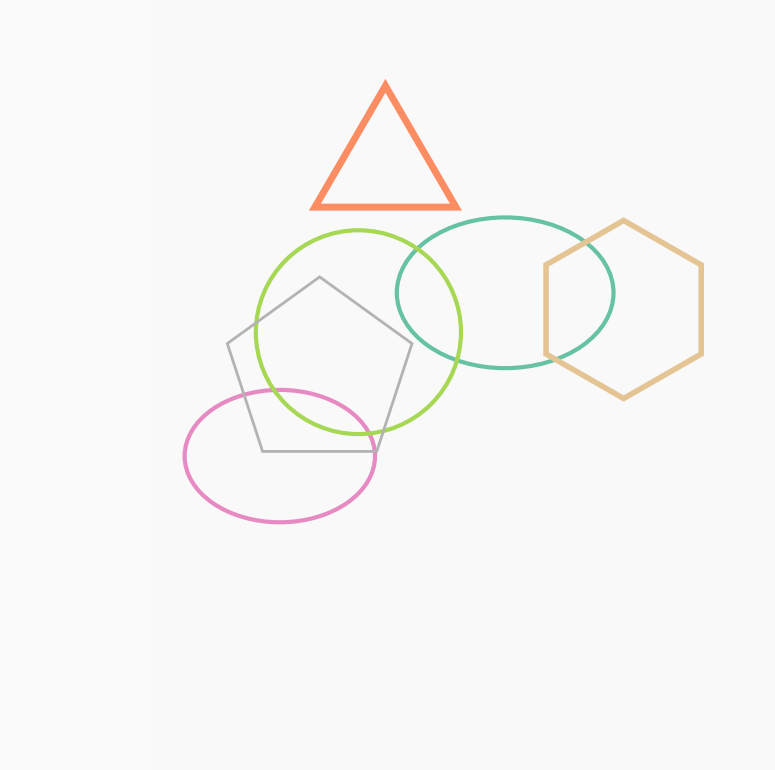[{"shape": "oval", "thickness": 1.5, "radius": 0.7, "center": [0.652, 0.62]}, {"shape": "triangle", "thickness": 2.5, "radius": 0.53, "center": [0.497, 0.784]}, {"shape": "oval", "thickness": 1.5, "radius": 0.61, "center": [0.361, 0.408]}, {"shape": "circle", "thickness": 1.5, "radius": 0.66, "center": [0.462, 0.569]}, {"shape": "hexagon", "thickness": 2, "radius": 0.58, "center": [0.805, 0.598]}, {"shape": "pentagon", "thickness": 1, "radius": 0.63, "center": [0.412, 0.515]}]